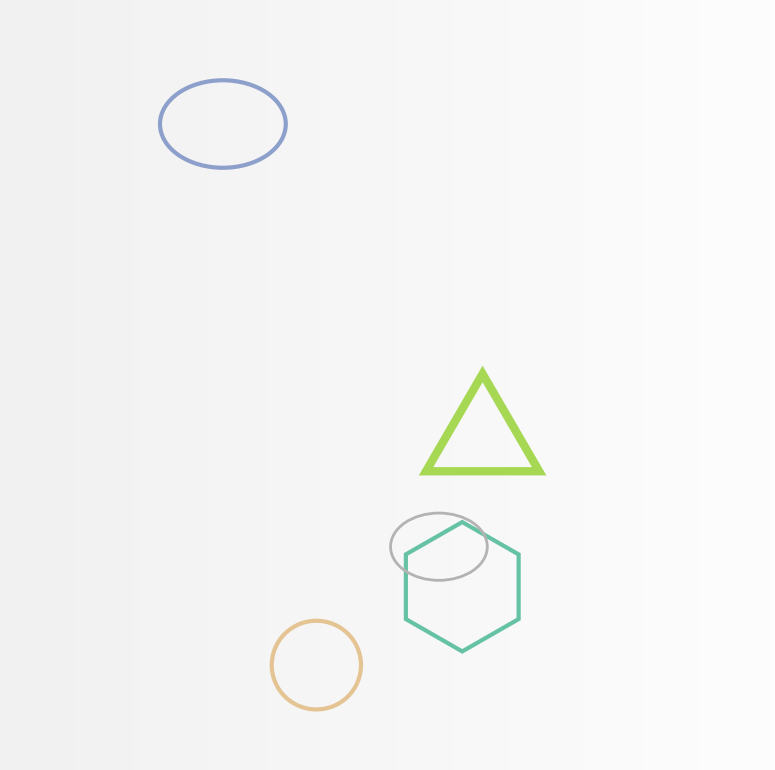[{"shape": "hexagon", "thickness": 1.5, "radius": 0.42, "center": [0.596, 0.238]}, {"shape": "oval", "thickness": 1.5, "radius": 0.41, "center": [0.288, 0.839]}, {"shape": "triangle", "thickness": 3, "radius": 0.42, "center": [0.623, 0.43]}, {"shape": "circle", "thickness": 1.5, "radius": 0.29, "center": [0.408, 0.136]}, {"shape": "oval", "thickness": 1, "radius": 0.31, "center": [0.566, 0.29]}]